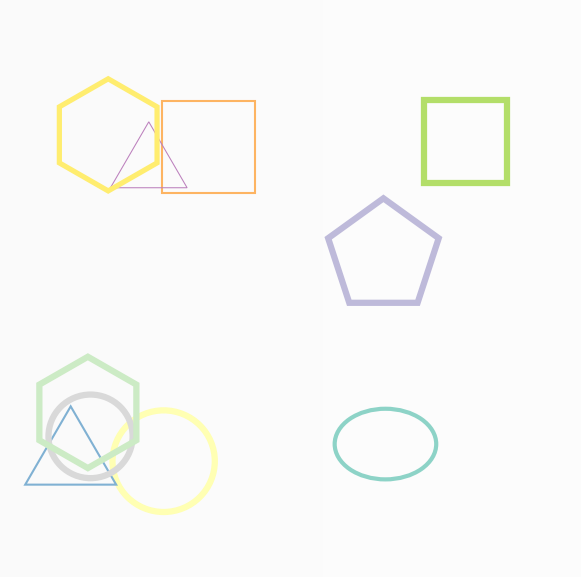[{"shape": "oval", "thickness": 2, "radius": 0.44, "center": [0.663, 0.23]}, {"shape": "circle", "thickness": 3, "radius": 0.44, "center": [0.282, 0.201]}, {"shape": "pentagon", "thickness": 3, "radius": 0.5, "center": [0.66, 0.556]}, {"shape": "triangle", "thickness": 1, "radius": 0.45, "center": [0.122, 0.205]}, {"shape": "square", "thickness": 1, "radius": 0.4, "center": [0.359, 0.744]}, {"shape": "square", "thickness": 3, "radius": 0.36, "center": [0.801, 0.754]}, {"shape": "circle", "thickness": 3, "radius": 0.36, "center": [0.156, 0.244]}, {"shape": "triangle", "thickness": 0.5, "radius": 0.38, "center": [0.256, 0.712]}, {"shape": "hexagon", "thickness": 3, "radius": 0.48, "center": [0.151, 0.285]}, {"shape": "hexagon", "thickness": 2.5, "radius": 0.49, "center": [0.186, 0.766]}]